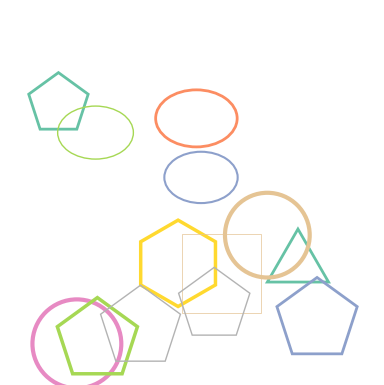[{"shape": "pentagon", "thickness": 2, "radius": 0.41, "center": [0.152, 0.73]}, {"shape": "triangle", "thickness": 2, "radius": 0.46, "center": [0.774, 0.313]}, {"shape": "oval", "thickness": 2, "radius": 0.53, "center": [0.51, 0.693]}, {"shape": "pentagon", "thickness": 2, "radius": 0.55, "center": [0.824, 0.17]}, {"shape": "oval", "thickness": 1.5, "radius": 0.48, "center": [0.522, 0.539]}, {"shape": "circle", "thickness": 3, "radius": 0.58, "center": [0.2, 0.107]}, {"shape": "pentagon", "thickness": 2.5, "radius": 0.55, "center": [0.253, 0.118]}, {"shape": "oval", "thickness": 1, "radius": 0.49, "center": [0.248, 0.656]}, {"shape": "hexagon", "thickness": 2.5, "radius": 0.56, "center": [0.463, 0.316]}, {"shape": "circle", "thickness": 3, "radius": 0.55, "center": [0.694, 0.389]}, {"shape": "square", "thickness": 0.5, "radius": 0.51, "center": [0.574, 0.29]}, {"shape": "pentagon", "thickness": 1, "radius": 0.55, "center": [0.365, 0.15]}, {"shape": "pentagon", "thickness": 1, "radius": 0.49, "center": [0.556, 0.208]}]